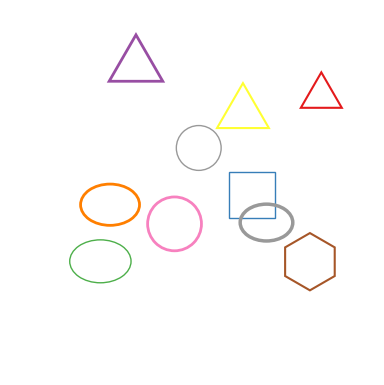[{"shape": "triangle", "thickness": 1.5, "radius": 0.31, "center": [0.835, 0.751]}, {"shape": "square", "thickness": 1, "radius": 0.3, "center": [0.654, 0.495]}, {"shape": "oval", "thickness": 1, "radius": 0.4, "center": [0.261, 0.321]}, {"shape": "triangle", "thickness": 2, "radius": 0.4, "center": [0.353, 0.829]}, {"shape": "oval", "thickness": 2, "radius": 0.38, "center": [0.286, 0.468]}, {"shape": "triangle", "thickness": 1.5, "radius": 0.39, "center": [0.631, 0.706]}, {"shape": "hexagon", "thickness": 1.5, "radius": 0.37, "center": [0.805, 0.32]}, {"shape": "circle", "thickness": 2, "radius": 0.35, "center": [0.453, 0.419]}, {"shape": "circle", "thickness": 1, "radius": 0.29, "center": [0.516, 0.616]}, {"shape": "oval", "thickness": 2.5, "radius": 0.34, "center": [0.692, 0.422]}]